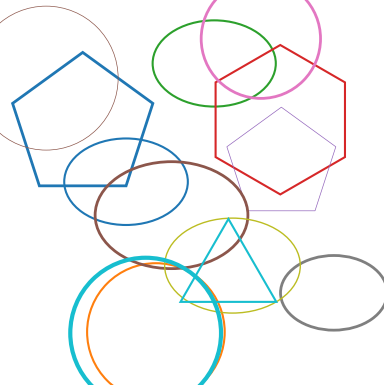[{"shape": "oval", "thickness": 1.5, "radius": 0.8, "center": [0.327, 0.528]}, {"shape": "pentagon", "thickness": 2, "radius": 0.96, "center": [0.215, 0.672]}, {"shape": "circle", "thickness": 1.5, "radius": 0.89, "center": [0.405, 0.138]}, {"shape": "oval", "thickness": 1.5, "radius": 0.8, "center": [0.556, 0.835]}, {"shape": "hexagon", "thickness": 1.5, "radius": 0.97, "center": [0.728, 0.689]}, {"shape": "pentagon", "thickness": 0.5, "radius": 0.74, "center": [0.731, 0.573]}, {"shape": "oval", "thickness": 2, "radius": 0.99, "center": [0.446, 0.441]}, {"shape": "circle", "thickness": 0.5, "radius": 0.93, "center": [0.12, 0.797]}, {"shape": "circle", "thickness": 2, "radius": 0.78, "center": [0.678, 0.899]}, {"shape": "oval", "thickness": 2, "radius": 0.69, "center": [0.867, 0.239]}, {"shape": "oval", "thickness": 1, "radius": 0.88, "center": [0.604, 0.31]}, {"shape": "circle", "thickness": 3, "radius": 0.98, "center": [0.378, 0.135]}, {"shape": "triangle", "thickness": 1.5, "radius": 0.72, "center": [0.593, 0.288]}]